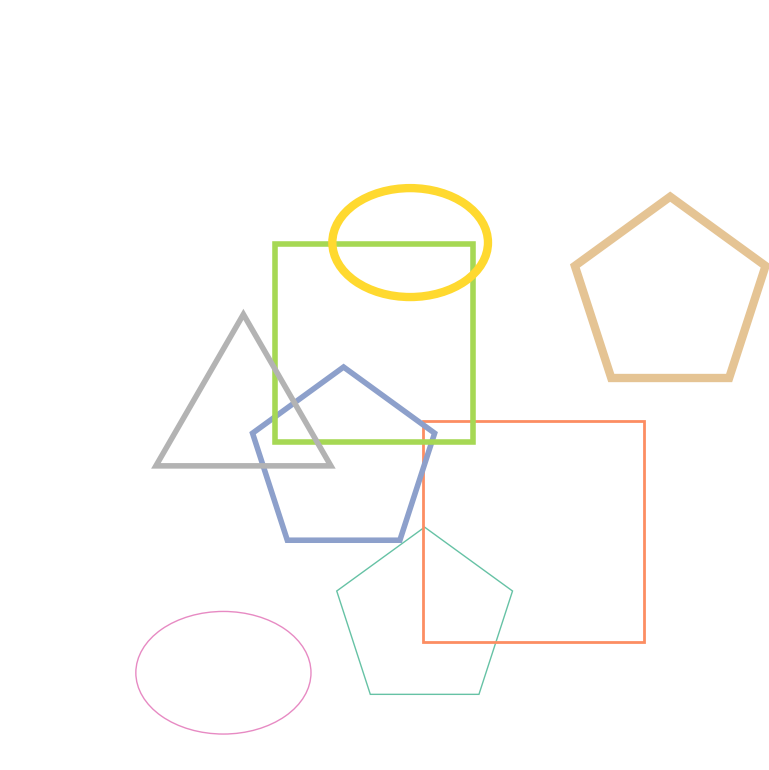[{"shape": "pentagon", "thickness": 0.5, "radius": 0.6, "center": [0.551, 0.195]}, {"shape": "square", "thickness": 1, "radius": 0.72, "center": [0.693, 0.309]}, {"shape": "pentagon", "thickness": 2, "radius": 0.62, "center": [0.446, 0.399]}, {"shape": "oval", "thickness": 0.5, "radius": 0.57, "center": [0.29, 0.126]}, {"shape": "square", "thickness": 2, "radius": 0.64, "center": [0.485, 0.555]}, {"shape": "oval", "thickness": 3, "radius": 0.51, "center": [0.533, 0.685]}, {"shape": "pentagon", "thickness": 3, "radius": 0.65, "center": [0.87, 0.614]}, {"shape": "triangle", "thickness": 2, "radius": 0.66, "center": [0.316, 0.461]}]